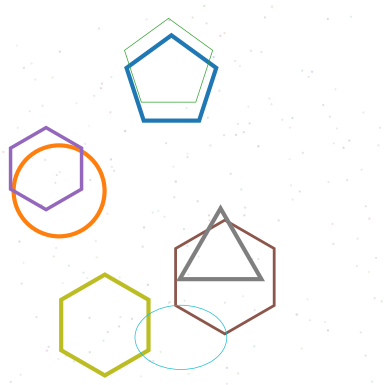[{"shape": "pentagon", "thickness": 3, "radius": 0.61, "center": [0.445, 0.786]}, {"shape": "circle", "thickness": 3, "radius": 0.59, "center": [0.153, 0.504]}, {"shape": "pentagon", "thickness": 0.5, "radius": 0.6, "center": [0.438, 0.832]}, {"shape": "hexagon", "thickness": 2.5, "radius": 0.53, "center": [0.12, 0.562]}, {"shape": "hexagon", "thickness": 2, "radius": 0.74, "center": [0.584, 0.281]}, {"shape": "triangle", "thickness": 3, "radius": 0.61, "center": [0.573, 0.336]}, {"shape": "hexagon", "thickness": 3, "radius": 0.65, "center": [0.272, 0.156]}, {"shape": "oval", "thickness": 0.5, "radius": 0.6, "center": [0.47, 0.124]}]